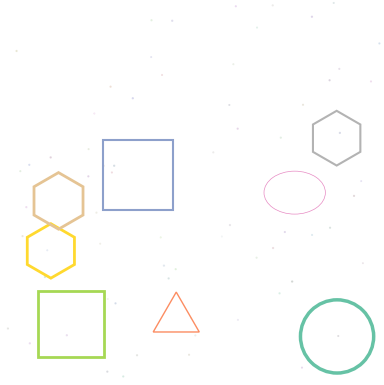[{"shape": "circle", "thickness": 2.5, "radius": 0.48, "center": [0.876, 0.126]}, {"shape": "triangle", "thickness": 1, "radius": 0.35, "center": [0.458, 0.172]}, {"shape": "square", "thickness": 1.5, "radius": 0.46, "center": [0.358, 0.546]}, {"shape": "oval", "thickness": 0.5, "radius": 0.4, "center": [0.765, 0.5]}, {"shape": "square", "thickness": 2, "radius": 0.43, "center": [0.184, 0.158]}, {"shape": "hexagon", "thickness": 2, "radius": 0.35, "center": [0.132, 0.348]}, {"shape": "hexagon", "thickness": 2, "radius": 0.37, "center": [0.152, 0.478]}, {"shape": "hexagon", "thickness": 1.5, "radius": 0.36, "center": [0.874, 0.641]}]